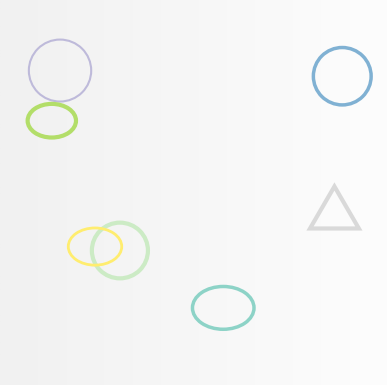[{"shape": "oval", "thickness": 2.5, "radius": 0.4, "center": [0.576, 0.2]}, {"shape": "circle", "thickness": 1.5, "radius": 0.4, "center": [0.155, 0.817]}, {"shape": "circle", "thickness": 2.5, "radius": 0.37, "center": [0.883, 0.802]}, {"shape": "oval", "thickness": 3, "radius": 0.31, "center": [0.134, 0.686]}, {"shape": "triangle", "thickness": 3, "radius": 0.36, "center": [0.863, 0.443]}, {"shape": "circle", "thickness": 3, "radius": 0.36, "center": [0.309, 0.349]}, {"shape": "oval", "thickness": 2, "radius": 0.34, "center": [0.245, 0.36]}]